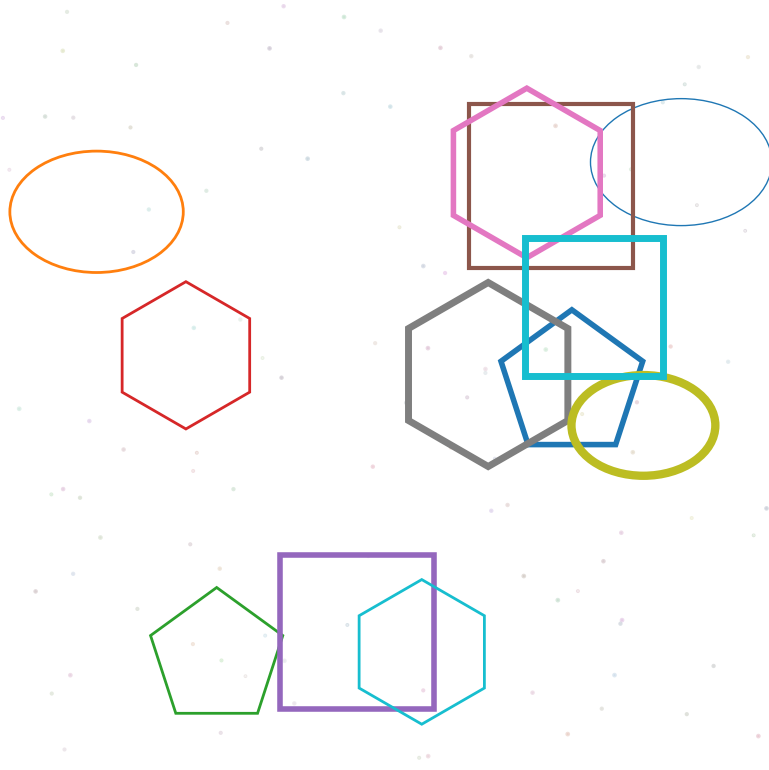[{"shape": "oval", "thickness": 0.5, "radius": 0.59, "center": [0.885, 0.789]}, {"shape": "pentagon", "thickness": 2, "radius": 0.48, "center": [0.743, 0.501]}, {"shape": "oval", "thickness": 1, "radius": 0.56, "center": [0.125, 0.725]}, {"shape": "pentagon", "thickness": 1, "radius": 0.45, "center": [0.281, 0.147]}, {"shape": "hexagon", "thickness": 1, "radius": 0.48, "center": [0.241, 0.539]}, {"shape": "square", "thickness": 2, "radius": 0.5, "center": [0.464, 0.179]}, {"shape": "square", "thickness": 1.5, "radius": 0.53, "center": [0.715, 0.759]}, {"shape": "hexagon", "thickness": 2, "radius": 0.55, "center": [0.684, 0.775]}, {"shape": "hexagon", "thickness": 2.5, "radius": 0.6, "center": [0.634, 0.514]}, {"shape": "oval", "thickness": 3, "radius": 0.47, "center": [0.836, 0.448]}, {"shape": "square", "thickness": 2.5, "radius": 0.45, "center": [0.772, 0.602]}, {"shape": "hexagon", "thickness": 1, "radius": 0.47, "center": [0.548, 0.153]}]